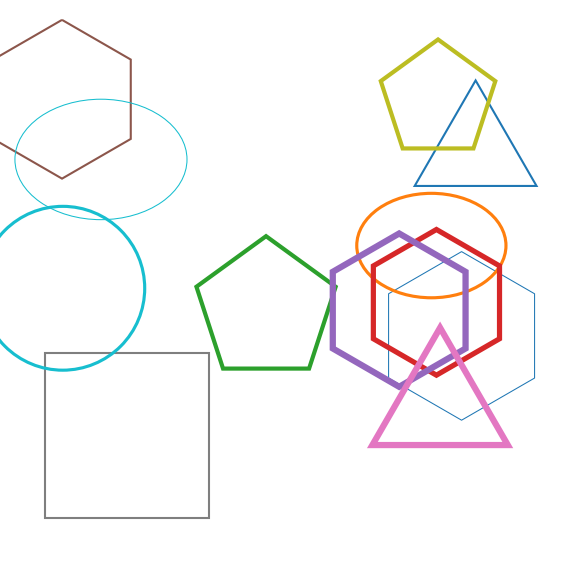[{"shape": "triangle", "thickness": 1, "radius": 0.61, "center": [0.824, 0.738]}, {"shape": "hexagon", "thickness": 0.5, "radius": 0.73, "center": [0.799, 0.417]}, {"shape": "oval", "thickness": 1.5, "radius": 0.65, "center": [0.747, 0.574]}, {"shape": "pentagon", "thickness": 2, "radius": 0.63, "center": [0.461, 0.463]}, {"shape": "hexagon", "thickness": 2.5, "radius": 0.63, "center": [0.756, 0.476]}, {"shape": "hexagon", "thickness": 3, "radius": 0.66, "center": [0.691, 0.462]}, {"shape": "hexagon", "thickness": 1, "radius": 0.69, "center": [0.107, 0.827]}, {"shape": "triangle", "thickness": 3, "radius": 0.68, "center": [0.762, 0.296]}, {"shape": "square", "thickness": 1, "radius": 0.71, "center": [0.22, 0.245]}, {"shape": "pentagon", "thickness": 2, "radius": 0.52, "center": [0.759, 0.826]}, {"shape": "oval", "thickness": 0.5, "radius": 0.74, "center": [0.175, 0.723]}, {"shape": "circle", "thickness": 1.5, "radius": 0.71, "center": [0.109, 0.5]}]